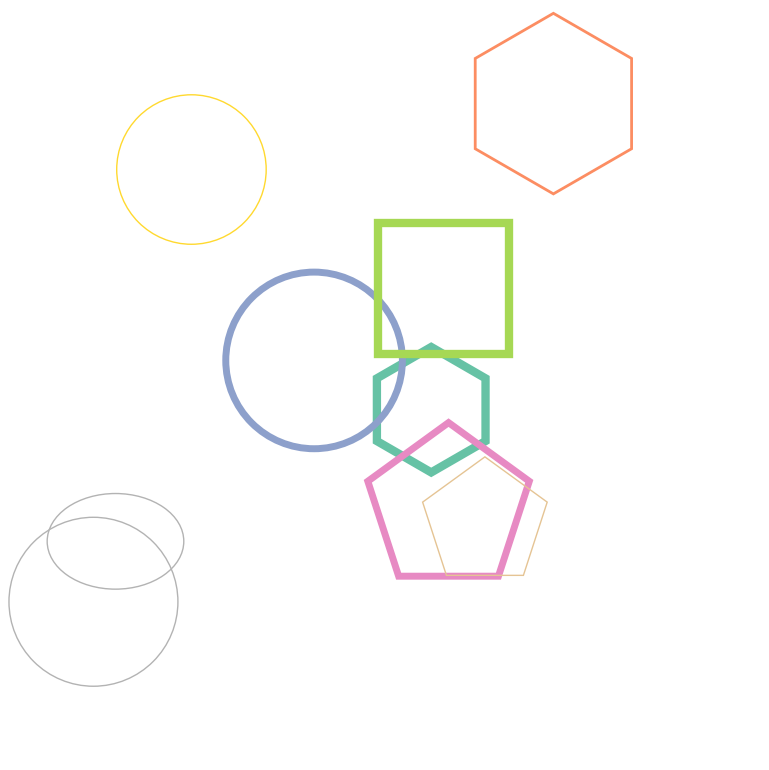[{"shape": "hexagon", "thickness": 3, "radius": 0.41, "center": [0.56, 0.468]}, {"shape": "hexagon", "thickness": 1, "radius": 0.59, "center": [0.719, 0.865]}, {"shape": "circle", "thickness": 2.5, "radius": 0.57, "center": [0.408, 0.532]}, {"shape": "pentagon", "thickness": 2.5, "radius": 0.55, "center": [0.583, 0.341]}, {"shape": "square", "thickness": 3, "radius": 0.43, "center": [0.576, 0.625]}, {"shape": "circle", "thickness": 0.5, "radius": 0.49, "center": [0.249, 0.78]}, {"shape": "pentagon", "thickness": 0.5, "radius": 0.43, "center": [0.63, 0.322]}, {"shape": "circle", "thickness": 0.5, "radius": 0.55, "center": [0.121, 0.218]}, {"shape": "oval", "thickness": 0.5, "radius": 0.44, "center": [0.15, 0.297]}]